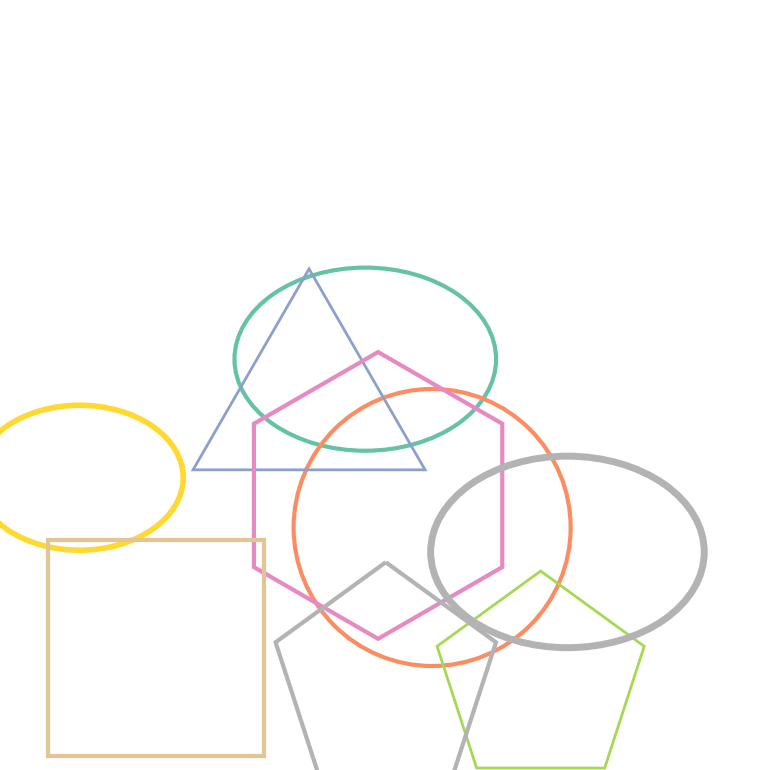[{"shape": "oval", "thickness": 1.5, "radius": 0.85, "center": [0.474, 0.534]}, {"shape": "circle", "thickness": 1.5, "radius": 0.9, "center": [0.561, 0.315]}, {"shape": "triangle", "thickness": 1, "radius": 0.87, "center": [0.401, 0.477]}, {"shape": "hexagon", "thickness": 1.5, "radius": 0.93, "center": [0.491, 0.357]}, {"shape": "pentagon", "thickness": 1, "radius": 0.71, "center": [0.702, 0.117]}, {"shape": "oval", "thickness": 2, "radius": 0.67, "center": [0.103, 0.38]}, {"shape": "square", "thickness": 1.5, "radius": 0.7, "center": [0.203, 0.158]}, {"shape": "pentagon", "thickness": 1.5, "radius": 0.75, "center": [0.501, 0.119]}, {"shape": "oval", "thickness": 2.5, "radius": 0.89, "center": [0.737, 0.283]}]